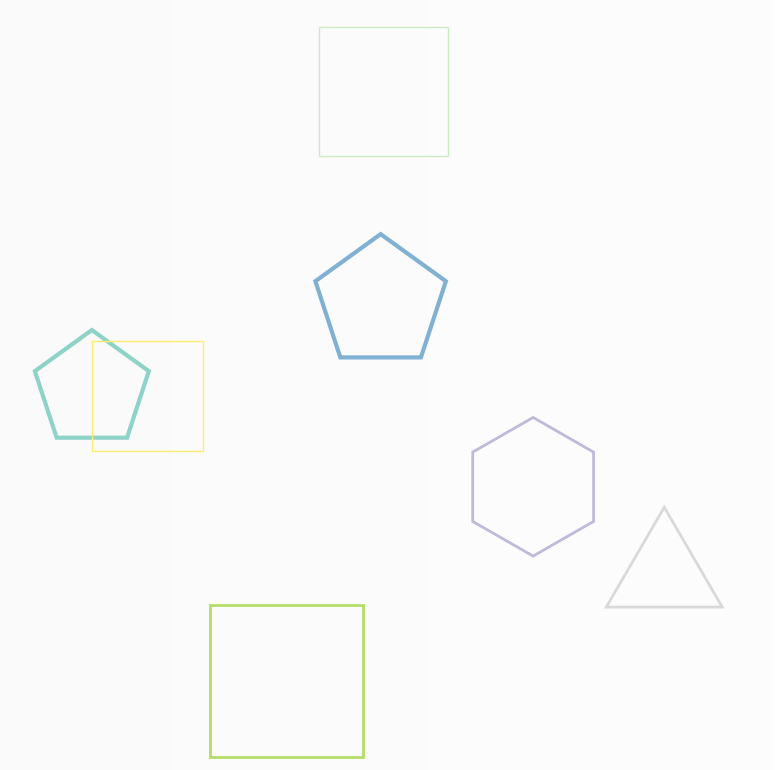[{"shape": "pentagon", "thickness": 1.5, "radius": 0.39, "center": [0.119, 0.494]}, {"shape": "hexagon", "thickness": 1, "radius": 0.45, "center": [0.688, 0.368]}, {"shape": "pentagon", "thickness": 1.5, "radius": 0.44, "center": [0.491, 0.607]}, {"shape": "square", "thickness": 1, "radius": 0.5, "center": [0.37, 0.116]}, {"shape": "triangle", "thickness": 1, "radius": 0.43, "center": [0.857, 0.255]}, {"shape": "square", "thickness": 0.5, "radius": 0.42, "center": [0.495, 0.881]}, {"shape": "square", "thickness": 0.5, "radius": 0.36, "center": [0.191, 0.485]}]